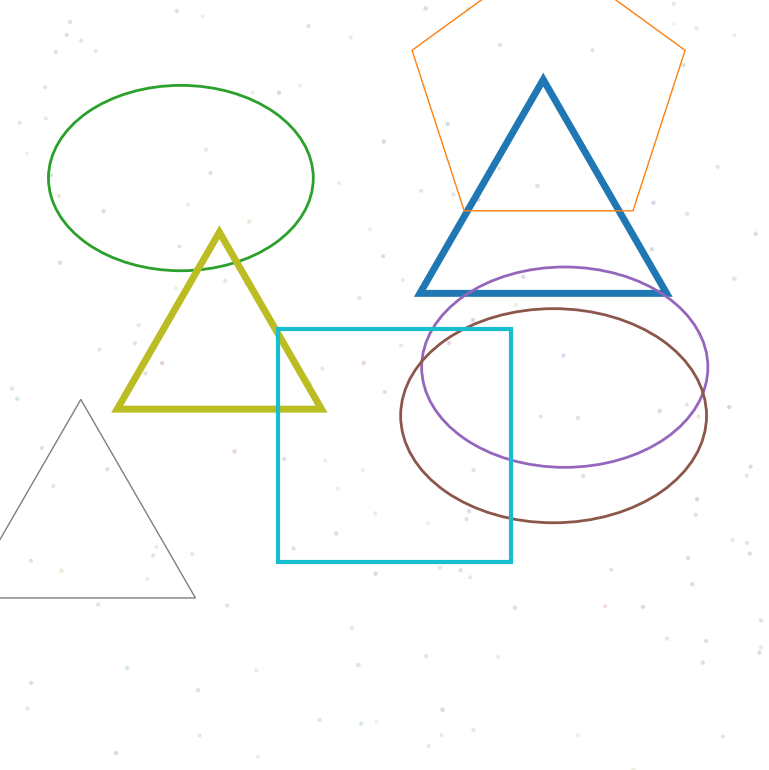[{"shape": "triangle", "thickness": 2.5, "radius": 0.93, "center": [0.706, 0.712]}, {"shape": "pentagon", "thickness": 0.5, "radius": 0.93, "center": [0.712, 0.877]}, {"shape": "oval", "thickness": 1, "radius": 0.86, "center": [0.235, 0.769]}, {"shape": "oval", "thickness": 1, "radius": 0.93, "center": [0.733, 0.523]}, {"shape": "oval", "thickness": 1, "radius": 0.99, "center": [0.719, 0.46]}, {"shape": "triangle", "thickness": 0.5, "radius": 0.86, "center": [0.105, 0.309]}, {"shape": "triangle", "thickness": 2.5, "radius": 0.77, "center": [0.285, 0.545]}, {"shape": "square", "thickness": 1.5, "radius": 0.76, "center": [0.513, 0.421]}]